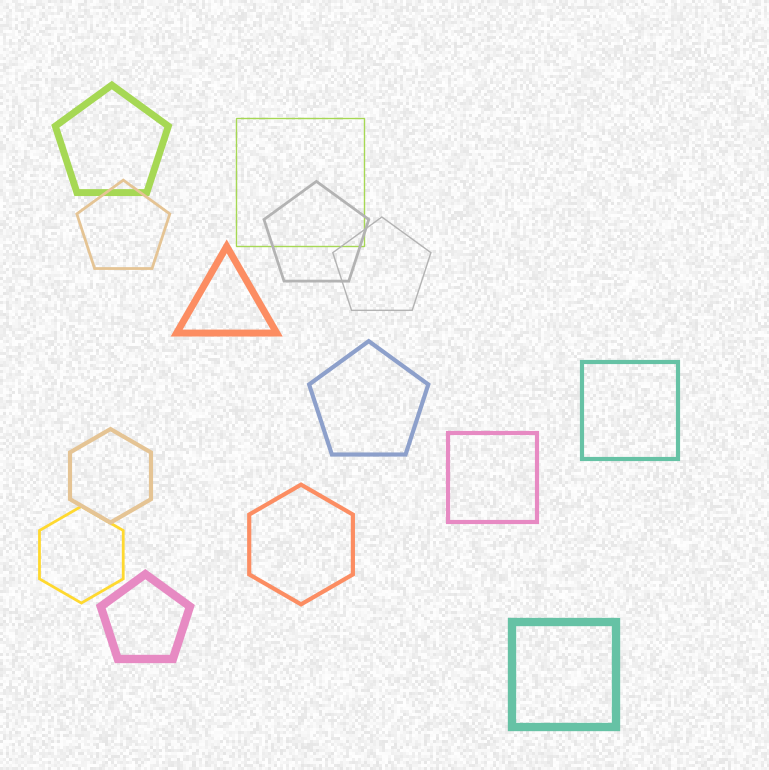[{"shape": "square", "thickness": 1.5, "radius": 0.31, "center": [0.818, 0.467]}, {"shape": "square", "thickness": 3, "radius": 0.34, "center": [0.732, 0.124]}, {"shape": "hexagon", "thickness": 1.5, "radius": 0.39, "center": [0.391, 0.293]}, {"shape": "triangle", "thickness": 2.5, "radius": 0.38, "center": [0.294, 0.605]}, {"shape": "pentagon", "thickness": 1.5, "radius": 0.41, "center": [0.479, 0.476]}, {"shape": "square", "thickness": 1.5, "radius": 0.29, "center": [0.64, 0.38]}, {"shape": "pentagon", "thickness": 3, "radius": 0.3, "center": [0.189, 0.193]}, {"shape": "pentagon", "thickness": 2.5, "radius": 0.39, "center": [0.145, 0.812]}, {"shape": "square", "thickness": 0.5, "radius": 0.41, "center": [0.39, 0.764]}, {"shape": "hexagon", "thickness": 1, "radius": 0.31, "center": [0.106, 0.28]}, {"shape": "hexagon", "thickness": 1.5, "radius": 0.3, "center": [0.143, 0.382]}, {"shape": "pentagon", "thickness": 1, "radius": 0.32, "center": [0.16, 0.703]}, {"shape": "pentagon", "thickness": 1, "radius": 0.36, "center": [0.411, 0.693]}, {"shape": "pentagon", "thickness": 0.5, "radius": 0.34, "center": [0.496, 0.651]}]